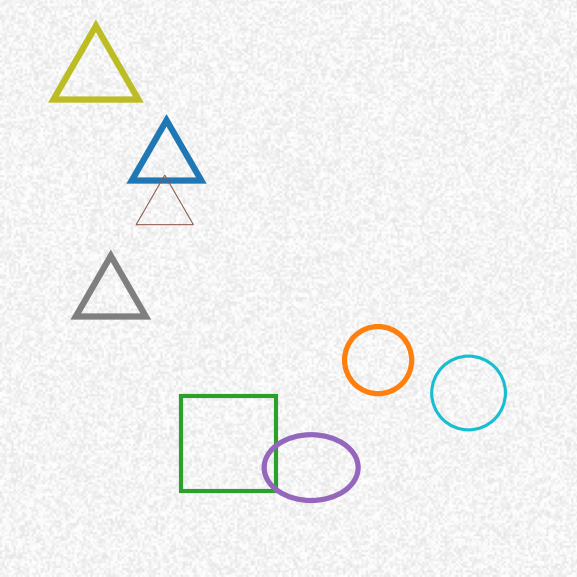[{"shape": "triangle", "thickness": 3, "radius": 0.35, "center": [0.288, 0.721]}, {"shape": "circle", "thickness": 2.5, "radius": 0.29, "center": [0.655, 0.376]}, {"shape": "square", "thickness": 2, "radius": 0.41, "center": [0.396, 0.231]}, {"shape": "oval", "thickness": 2.5, "radius": 0.41, "center": [0.539, 0.189]}, {"shape": "triangle", "thickness": 0.5, "radius": 0.29, "center": [0.285, 0.639]}, {"shape": "triangle", "thickness": 3, "radius": 0.35, "center": [0.192, 0.486]}, {"shape": "triangle", "thickness": 3, "radius": 0.42, "center": [0.166, 0.869]}, {"shape": "circle", "thickness": 1.5, "radius": 0.32, "center": [0.811, 0.319]}]